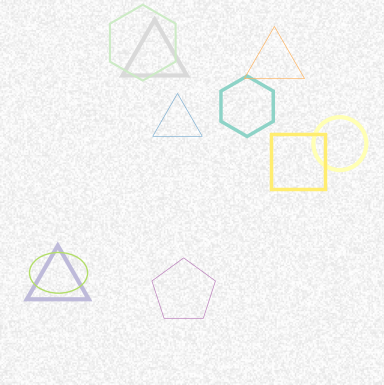[{"shape": "hexagon", "thickness": 2.5, "radius": 0.39, "center": [0.642, 0.724]}, {"shape": "circle", "thickness": 3, "radius": 0.34, "center": [0.883, 0.627]}, {"shape": "triangle", "thickness": 3, "radius": 0.46, "center": [0.15, 0.269]}, {"shape": "triangle", "thickness": 0.5, "radius": 0.37, "center": [0.461, 0.683]}, {"shape": "triangle", "thickness": 0.5, "radius": 0.45, "center": [0.713, 0.841]}, {"shape": "oval", "thickness": 1, "radius": 0.38, "center": [0.152, 0.291]}, {"shape": "triangle", "thickness": 3, "radius": 0.48, "center": [0.402, 0.852]}, {"shape": "pentagon", "thickness": 0.5, "radius": 0.43, "center": [0.477, 0.243]}, {"shape": "hexagon", "thickness": 1.5, "radius": 0.49, "center": [0.371, 0.889]}, {"shape": "square", "thickness": 2.5, "radius": 0.35, "center": [0.774, 0.581]}]